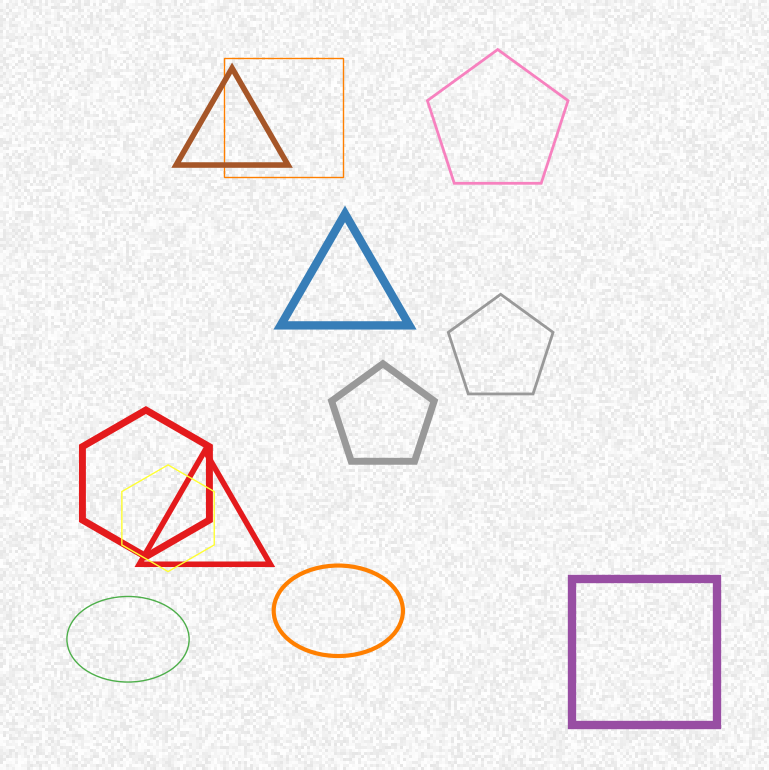[{"shape": "triangle", "thickness": 2, "radius": 0.49, "center": [0.266, 0.316]}, {"shape": "hexagon", "thickness": 2.5, "radius": 0.48, "center": [0.19, 0.372]}, {"shape": "triangle", "thickness": 3, "radius": 0.48, "center": [0.448, 0.626]}, {"shape": "oval", "thickness": 0.5, "radius": 0.4, "center": [0.166, 0.17]}, {"shape": "square", "thickness": 3, "radius": 0.47, "center": [0.837, 0.153]}, {"shape": "square", "thickness": 0.5, "radius": 0.39, "center": [0.368, 0.847]}, {"shape": "oval", "thickness": 1.5, "radius": 0.42, "center": [0.439, 0.207]}, {"shape": "hexagon", "thickness": 0.5, "radius": 0.35, "center": [0.218, 0.327]}, {"shape": "triangle", "thickness": 2, "radius": 0.42, "center": [0.301, 0.828]}, {"shape": "pentagon", "thickness": 1, "radius": 0.48, "center": [0.646, 0.84]}, {"shape": "pentagon", "thickness": 1, "radius": 0.36, "center": [0.65, 0.546]}, {"shape": "pentagon", "thickness": 2.5, "radius": 0.35, "center": [0.497, 0.458]}]